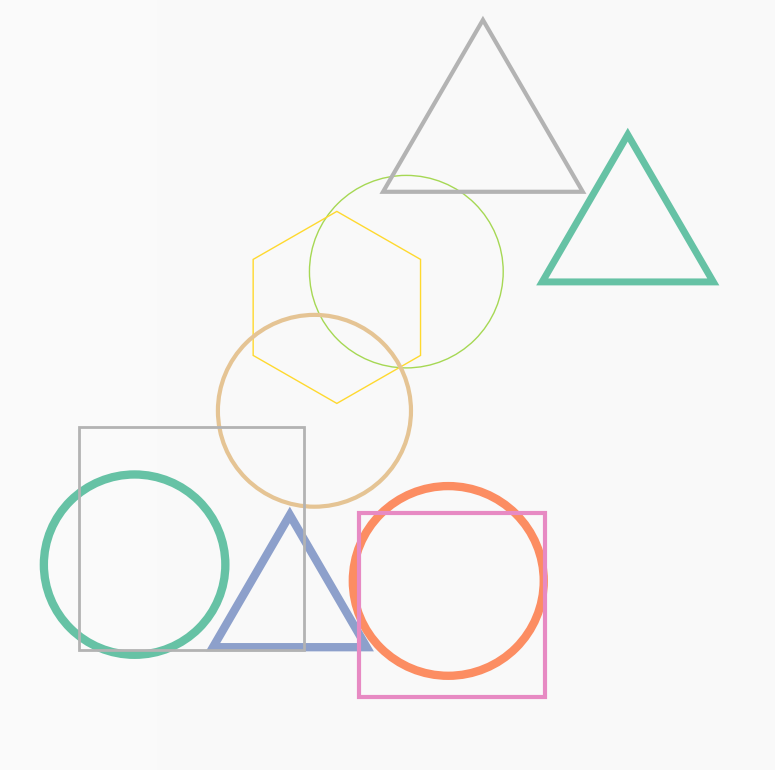[{"shape": "triangle", "thickness": 2.5, "radius": 0.64, "center": [0.81, 0.698]}, {"shape": "circle", "thickness": 3, "radius": 0.59, "center": [0.174, 0.267]}, {"shape": "circle", "thickness": 3, "radius": 0.62, "center": [0.578, 0.246]}, {"shape": "triangle", "thickness": 3, "radius": 0.57, "center": [0.374, 0.217]}, {"shape": "square", "thickness": 1.5, "radius": 0.6, "center": [0.583, 0.214]}, {"shape": "circle", "thickness": 0.5, "radius": 0.63, "center": [0.524, 0.647]}, {"shape": "hexagon", "thickness": 0.5, "radius": 0.62, "center": [0.435, 0.601]}, {"shape": "circle", "thickness": 1.5, "radius": 0.62, "center": [0.406, 0.467]}, {"shape": "triangle", "thickness": 1.5, "radius": 0.74, "center": [0.623, 0.825]}, {"shape": "square", "thickness": 1, "radius": 0.72, "center": [0.247, 0.301]}]